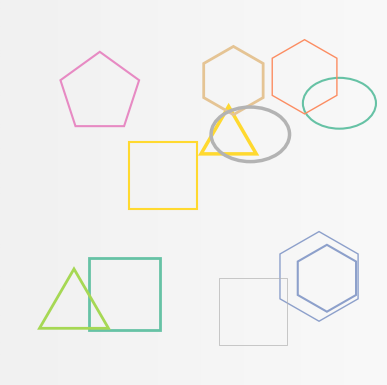[{"shape": "oval", "thickness": 1.5, "radius": 0.47, "center": [0.876, 0.732]}, {"shape": "square", "thickness": 2, "radius": 0.46, "center": [0.321, 0.236]}, {"shape": "hexagon", "thickness": 1, "radius": 0.48, "center": [0.786, 0.801]}, {"shape": "hexagon", "thickness": 1, "radius": 0.58, "center": [0.823, 0.282]}, {"shape": "hexagon", "thickness": 1.5, "radius": 0.43, "center": [0.844, 0.277]}, {"shape": "pentagon", "thickness": 1.5, "radius": 0.53, "center": [0.257, 0.759]}, {"shape": "triangle", "thickness": 2, "radius": 0.51, "center": [0.191, 0.199]}, {"shape": "triangle", "thickness": 2.5, "radius": 0.41, "center": [0.59, 0.641]}, {"shape": "square", "thickness": 1.5, "radius": 0.44, "center": [0.421, 0.544]}, {"shape": "hexagon", "thickness": 2, "radius": 0.44, "center": [0.602, 0.791]}, {"shape": "square", "thickness": 0.5, "radius": 0.44, "center": [0.652, 0.191]}, {"shape": "oval", "thickness": 2.5, "radius": 0.51, "center": [0.646, 0.651]}]